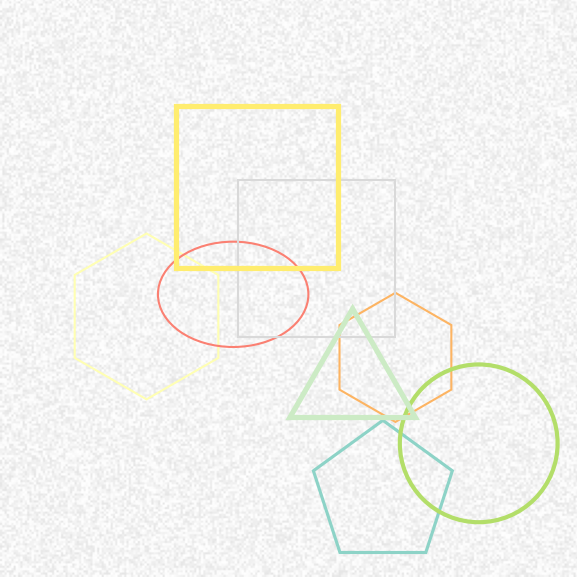[{"shape": "pentagon", "thickness": 1.5, "radius": 0.63, "center": [0.663, 0.145]}, {"shape": "hexagon", "thickness": 1, "radius": 0.72, "center": [0.254, 0.451]}, {"shape": "oval", "thickness": 1, "radius": 0.65, "center": [0.404, 0.489]}, {"shape": "hexagon", "thickness": 1, "radius": 0.56, "center": [0.685, 0.38]}, {"shape": "circle", "thickness": 2, "radius": 0.68, "center": [0.829, 0.231]}, {"shape": "square", "thickness": 1, "radius": 0.68, "center": [0.548, 0.551]}, {"shape": "triangle", "thickness": 2.5, "radius": 0.63, "center": [0.611, 0.339]}, {"shape": "square", "thickness": 2.5, "radius": 0.7, "center": [0.445, 0.676]}]